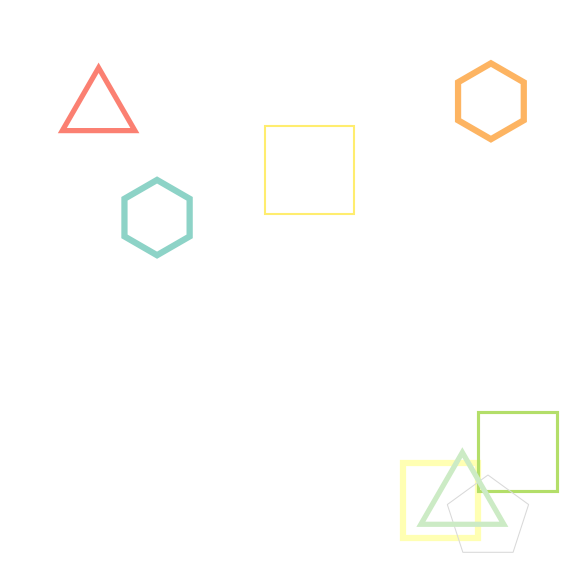[{"shape": "hexagon", "thickness": 3, "radius": 0.33, "center": [0.272, 0.622]}, {"shape": "square", "thickness": 3, "radius": 0.32, "center": [0.763, 0.132]}, {"shape": "triangle", "thickness": 2.5, "radius": 0.36, "center": [0.171, 0.809]}, {"shape": "hexagon", "thickness": 3, "radius": 0.33, "center": [0.85, 0.824]}, {"shape": "square", "thickness": 1.5, "radius": 0.34, "center": [0.896, 0.217]}, {"shape": "pentagon", "thickness": 0.5, "radius": 0.37, "center": [0.845, 0.103]}, {"shape": "triangle", "thickness": 2.5, "radius": 0.41, "center": [0.801, 0.133]}, {"shape": "square", "thickness": 1, "radius": 0.38, "center": [0.536, 0.705]}]